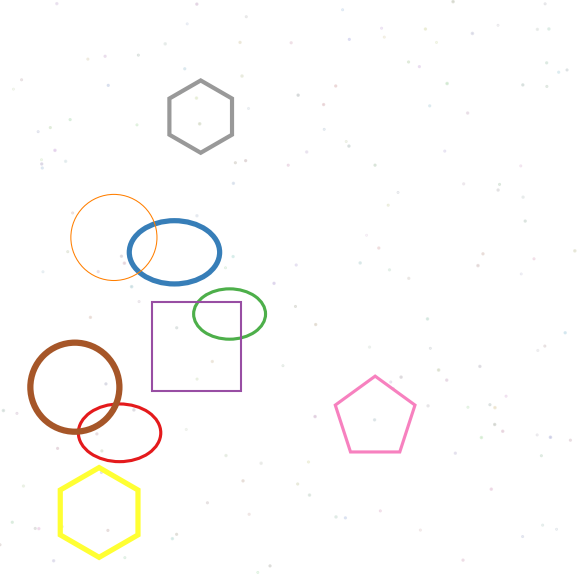[{"shape": "oval", "thickness": 1.5, "radius": 0.36, "center": [0.207, 0.25]}, {"shape": "oval", "thickness": 2.5, "radius": 0.39, "center": [0.302, 0.562]}, {"shape": "oval", "thickness": 1.5, "radius": 0.31, "center": [0.398, 0.455]}, {"shape": "square", "thickness": 1, "radius": 0.38, "center": [0.34, 0.399]}, {"shape": "circle", "thickness": 0.5, "radius": 0.37, "center": [0.197, 0.588]}, {"shape": "hexagon", "thickness": 2.5, "radius": 0.39, "center": [0.172, 0.112]}, {"shape": "circle", "thickness": 3, "radius": 0.39, "center": [0.13, 0.329]}, {"shape": "pentagon", "thickness": 1.5, "radius": 0.36, "center": [0.65, 0.275]}, {"shape": "hexagon", "thickness": 2, "radius": 0.31, "center": [0.348, 0.797]}]